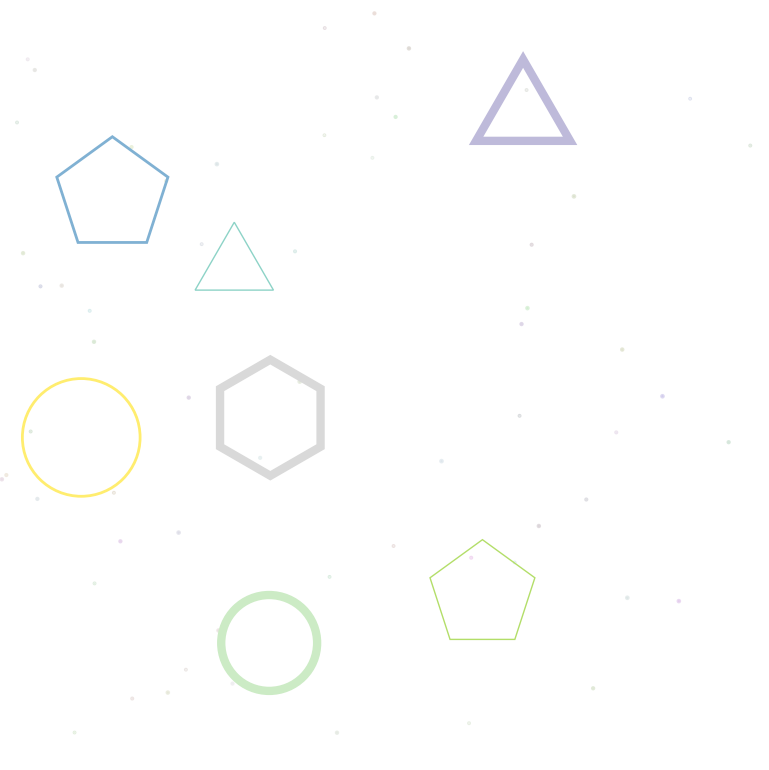[{"shape": "triangle", "thickness": 0.5, "radius": 0.29, "center": [0.304, 0.653]}, {"shape": "triangle", "thickness": 3, "radius": 0.35, "center": [0.679, 0.852]}, {"shape": "pentagon", "thickness": 1, "radius": 0.38, "center": [0.146, 0.747]}, {"shape": "pentagon", "thickness": 0.5, "radius": 0.36, "center": [0.627, 0.228]}, {"shape": "hexagon", "thickness": 3, "radius": 0.38, "center": [0.351, 0.458]}, {"shape": "circle", "thickness": 3, "radius": 0.31, "center": [0.35, 0.165]}, {"shape": "circle", "thickness": 1, "radius": 0.38, "center": [0.106, 0.432]}]